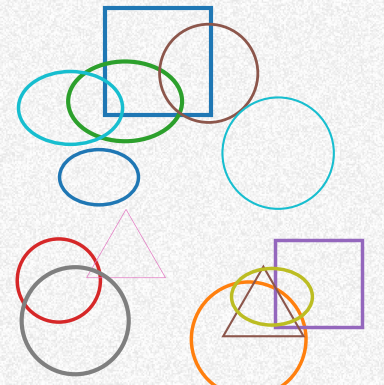[{"shape": "square", "thickness": 3, "radius": 0.69, "center": [0.41, 0.84]}, {"shape": "oval", "thickness": 2.5, "radius": 0.51, "center": [0.257, 0.54]}, {"shape": "circle", "thickness": 2.5, "radius": 0.74, "center": [0.646, 0.119]}, {"shape": "oval", "thickness": 3, "radius": 0.74, "center": [0.325, 0.737]}, {"shape": "circle", "thickness": 2.5, "radius": 0.54, "center": [0.153, 0.271]}, {"shape": "square", "thickness": 2.5, "radius": 0.57, "center": [0.828, 0.264]}, {"shape": "triangle", "thickness": 1.5, "radius": 0.6, "center": [0.684, 0.187]}, {"shape": "circle", "thickness": 2, "radius": 0.64, "center": [0.542, 0.81]}, {"shape": "triangle", "thickness": 0.5, "radius": 0.59, "center": [0.327, 0.338]}, {"shape": "circle", "thickness": 3, "radius": 0.7, "center": [0.195, 0.167]}, {"shape": "oval", "thickness": 2.5, "radius": 0.52, "center": [0.706, 0.229]}, {"shape": "circle", "thickness": 1.5, "radius": 0.72, "center": [0.722, 0.602]}, {"shape": "oval", "thickness": 2.5, "radius": 0.68, "center": [0.183, 0.72]}]